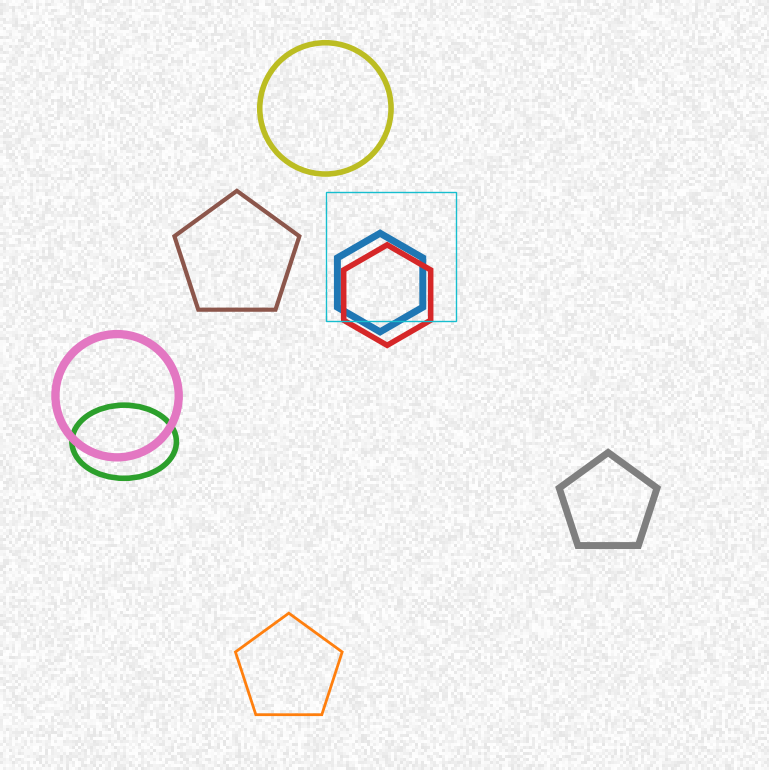[{"shape": "hexagon", "thickness": 2.5, "radius": 0.32, "center": [0.494, 0.633]}, {"shape": "pentagon", "thickness": 1, "radius": 0.36, "center": [0.375, 0.131]}, {"shape": "oval", "thickness": 2, "radius": 0.34, "center": [0.161, 0.426]}, {"shape": "hexagon", "thickness": 2, "radius": 0.33, "center": [0.503, 0.617]}, {"shape": "pentagon", "thickness": 1.5, "radius": 0.43, "center": [0.308, 0.667]}, {"shape": "circle", "thickness": 3, "radius": 0.4, "center": [0.152, 0.486]}, {"shape": "pentagon", "thickness": 2.5, "radius": 0.33, "center": [0.79, 0.346]}, {"shape": "circle", "thickness": 2, "radius": 0.43, "center": [0.423, 0.859]}, {"shape": "square", "thickness": 0.5, "radius": 0.42, "center": [0.508, 0.667]}]